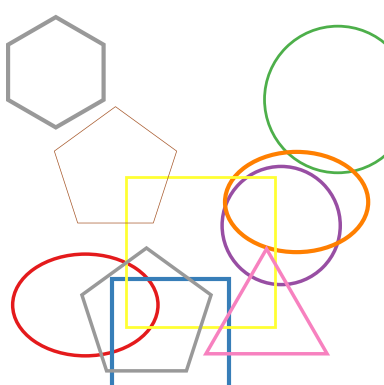[{"shape": "oval", "thickness": 2.5, "radius": 0.94, "center": [0.222, 0.208]}, {"shape": "square", "thickness": 3, "radius": 0.76, "center": [0.444, 0.124]}, {"shape": "circle", "thickness": 2, "radius": 0.95, "center": [0.877, 0.742]}, {"shape": "circle", "thickness": 2.5, "radius": 0.77, "center": [0.73, 0.414]}, {"shape": "oval", "thickness": 3, "radius": 0.93, "center": [0.77, 0.475]}, {"shape": "square", "thickness": 2, "radius": 0.97, "center": [0.521, 0.345]}, {"shape": "pentagon", "thickness": 0.5, "radius": 0.84, "center": [0.3, 0.556]}, {"shape": "triangle", "thickness": 2.5, "radius": 0.91, "center": [0.692, 0.172]}, {"shape": "pentagon", "thickness": 2.5, "radius": 0.88, "center": [0.38, 0.179]}, {"shape": "hexagon", "thickness": 3, "radius": 0.72, "center": [0.145, 0.812]}]